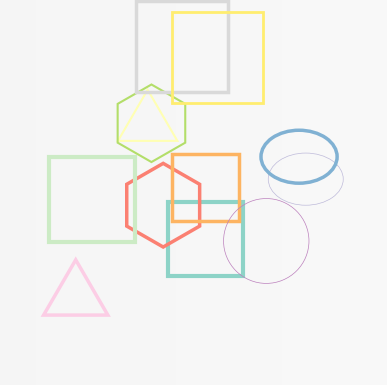[{"shape": "square", "thickness": 3, "radius": 0.48, "center": [0.531, 0.38]}, {"shape": "triangle", "thickness": 1.5, "radius": 0.44, "center": [0.381, 0.678]}, {"shape": "oval", "thickness": 0.5, "radius": 0.48, "center": [0.789, 0.535]}, {"shape": "hexagon", "thickness": 2.5, "radius": 0.54, "center": [0.421, 0.467]}, {"shape": "oval", "thickness": 2.5, "radius": 0.49, "center": [0.772, 0.593]}, {"shape": "square", "thickness": 2.5, "radius": 0.43, "center": [0.53, 0.512]}, {"shape": "hexagon", "thickness": 1.5, "radius": 0.5, "center": [0.391, 0.68]}, {"shape": "triangle", "thickness": 2.5, "radius": 0.48, "center": [0.195, 0.229]}, {"shape": "square", "thickness": 2.5, "radius": 0.59, "center": [0.469, 0.879]}, {"shape": "circle", "thickness": 0.5, "radius": 0.55, "center": [0.687, 0.374]}, {"shape": "square", "thickness": 3, "radius": 0.55, "center": [0.238, 0.481]}, {"shape": "square", "thickness": 2, "radius": 0.59, "center": [0.56, 0.851]}]